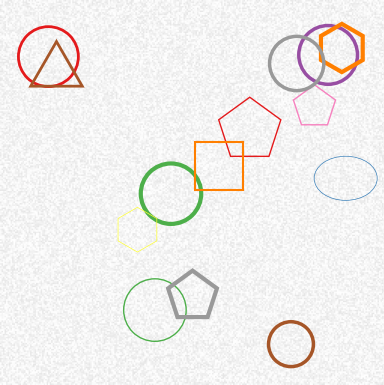[{"shape": "pentagon", "thickness": 1, "radius": 0.42, "center": [0.649, 0.663]}, {"shape": "circle", "thickness": 2, "radius": 0.39, "center": [0.126, 0.853]}, {"shape": "oval", "thickness": 0.5, "radius": 0.41, "center": [0.898, 0.537]}, {"shape": "circle", "thickness": 3, "radius": 0.39, "center": [0.444, 0.497]}, {"shape": "circle", "thickness": 1, "radius": 0.41, "center": [0.402, 0.195]}, {"shape": "circle", "thickness": 2.5, "radius": 0.38, "center": [0.852, 0.857]}, {"shape": "square", "thickness": 1.5, "radius": 0.31, "center": [0.569, 0.57]}, {"shape": "hexagon", "thickness": 3, "radius": 0.31, "center": [0.888, 0.875]}, {"shape": "hexagon", "thickness": 0.5, "radius": 0.29, "center": [0.357, 0.403]}, {"shape": "circle", "thickness": 2.5, "radius": 0.29, "center": [0.756, 0.106]}, {"shape": "triangle", "thickness": 2, "radius": 0.39, "center": [0.147, 0.815]}, {"shape": "pentagon", "thickness": 1, "radius": 0.29, "center": [0.817, 0.722]}, {"shape": "circle", "thickness": 2.5, "radius": 0.35, "center": [0.771, 0.835]}, {"shape": "pentagon", "thickness": 3, "radius": 0.33, "center": [0.5, 0.23]}]